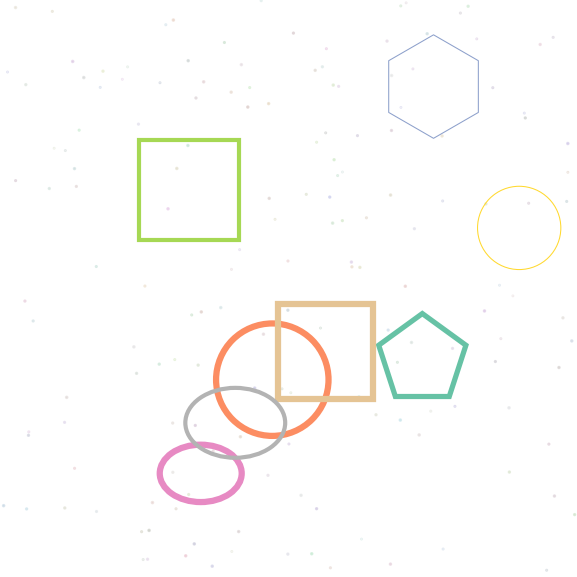[{"shape": "pentagon", "thickness": 2.5, "radius": 0.4, "center": [0.731, 0.377]}, {"shape": "circle", "thickness": 3, "radius": 0.49, "center": [0.472, 0.342]}, {"shape": "hexagon", "thickness": 0.5, "radius": 0.45, "center": [0.751, 0.849]}, {"shape": "oval", "thickness": 3, "radius": 0.35, "center": [0.348, 0.179]}, {"shape": "square", "thickness": 2, "radius": 0.44, "center": [0.327, 0.67]}, {"shape": "circle", "thickness": 0.5, "radius": 0.36, "center": [0.899, 0.604]}, {"shape": "square", "thickness": 3, "radius": 0.41, "center": [0.563, 0.39]}, {"shape": "oval", "thickness": 2, "radius": 0.43, "center": [0.407, 0.267]}]